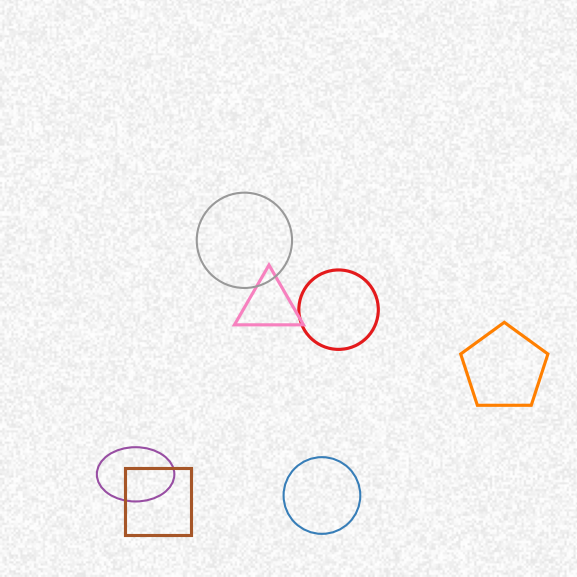[{"shape": "circle", "thickness": 1.5, "radius": 0.34, "center": [0.586, 0.463]}, {"shape": "circle", "thickness": 1, "radius": 0.33, "center": [0.557, 0.141]}, {"shape": "oval", "thickness": 1, "radius": 0.34, "center": [0.235, 0.178]}, {"shape": "pentagon", "thickness": 1.5, "radius": 0.4, "center": [0.873, 0.362]}, {"shape": "square", "thickness": 1.5, "radius": 0.29, "center": [0.273, 0.13]}, {"shape": "triangle", "thickness": 1.5, "radius": 0.35, "center": [0.466, 0.471]}, {"shape": "circle", "thickness": 1, "radius": 0.41, "center": [0.423, 0.583]}]